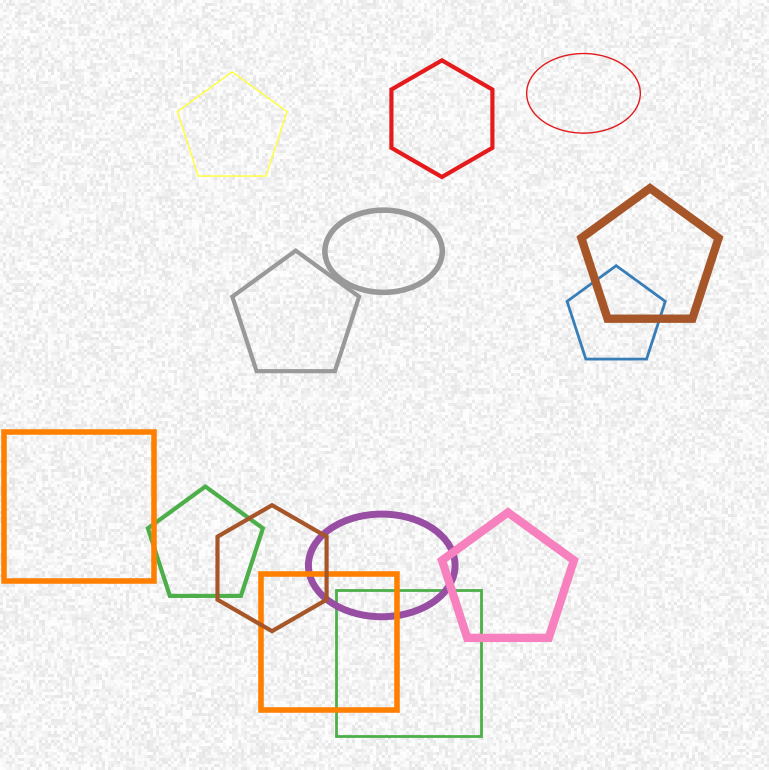[{"shape": "oval", "thickness": 0.5, "radius": 0.37, "center": [0.758, 0.879]}, {"shape": "hexagon", "thickness": 1.5, "radius": 0.38, "center": [0.574, 0.846]}, {"shape": "pentagon", "thickness": 1, "radius": 0.34, "center": [0.8, 0.588]}, {"shape": "square", "thickness": 1, "radius": 0.47, "center": [0.531, 0.139]}, {"shape": "pentagon", "thickness": 1.5, "radius": 0.39, "center": [0.267, 0.29]}, {"shape": "oval", "thickness": 2.5, "radius": 0.48, "center": [0.496, 0.266]}, {"shape": "square", "thickness": 2, "radius": 0.48, "center": [0.103, 0.342]}, {"shape": "square", "thickness": 2, "radius": 0.44, "center": [0.427, 0.167]}, {"shape": "pentagon", "thickness": 0.5, "radius": 0.37, "center": [0.302, 0.832]}, {"shape": "hexagon", "thickness": 1.5, "radius": 0.41, "center": [0.353, 0.262]}, {"shape": "pentagon", "thickness": 3, "radius": 0.47, "center": [0.844, 0.662]}, {"shape": "pentagon", "thickness": 3, "radius": 0.45, "center": [0.66, 0.244]}, {"shape": "oval", "thickness": 2, "radius": 0.38, "center": [0.498, 0.674]}, {"shape": "pentagon", "thickness": 1.5, "radius": 0.43, "center": [0.384, 0.588]}]